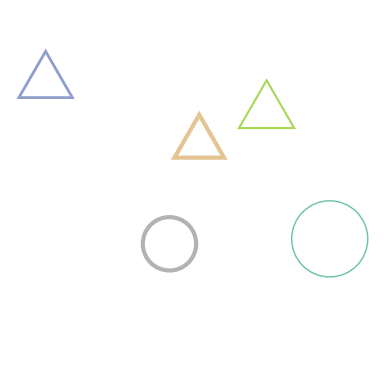[{"shape": "circle", "thickness": 1, "radius": 0.49, "center": [0.856, 0.38]}, {"shape": "triangle", "thickness": 2, "radius": 0.4, "center": [0.118, 0.787]}, {"shape": "triangle", "thickness": 1.5, "radius": 0.41, "center": [0.693, 0.709]}, {"shape": "triangle", "thickness": 3, "radius": 0.37, "center": [0.518, 0.628]}, {"shape": "circle", "thickness": 3, "radius": 0.35, "center": [0.44, 0.367]}]